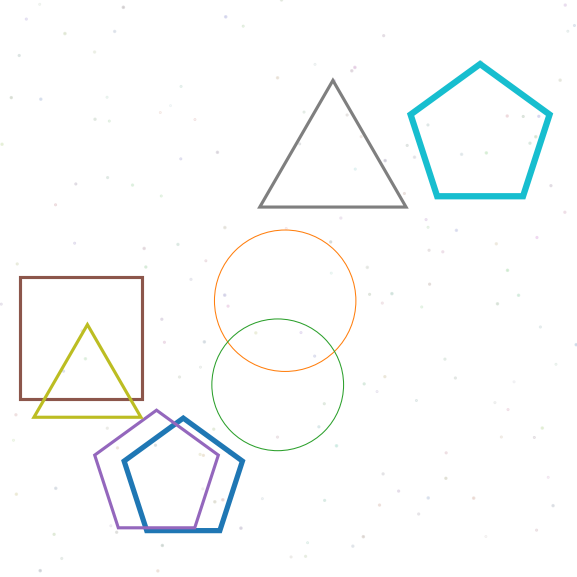[{"shape": "pentagon", "thickness": 2.5, "radius": 0.54, "center": [0.317, 0.167]}, {"shape": "circle", "thickness": 0.5, "radius": 0.61, "center": [0.494, 0.478]}, {"shape": "circle", "thickness": 0.5, "radius": 0.57, "center": [0.481, 0.333]}, {"shape": "pentagon", "thickness": 1.5, "radius": 0.56, "center": [0.271, 0.176]}, {"shape": "square", "thickness": 1.5, "radius": 0.53, "center": [0.14, 0.414]}, {"shape": "triangle", "thickness": 1.5, "radius": 0.73, "center": [0.576, 0.714]}, {"shape": "triangle", "thickness": 1.5, "radius": 0.53, "center": [0.151, 0.33]}, {"shape": "pentagon", "thickness": 3, "radius": 0.63, "center": [0.831, 0.762]}]